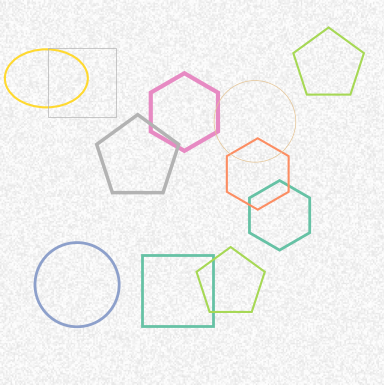[{"shape": "square", "thickness": 2, "radius": 0.46, "center": [0.461, 0.245]}, {"shape": "hexagon", "thickness": 2, "radius": 0.45, "center": [0.726, 0.441]}, {"shape": "hexagon", "thickness": 1.5, "radius": 0.46, "center": [0.669, 0.548]}, {"shape": "circle", "thickness": 2, "radius": 0.55, "center": [0.2, 0.261]}, {"shape": "hexagon", "thickness": 3, "radius": 0.5, "center": [0.479, 0.709]}, {"shape": "pentagon", "thickness": 1.5, "radius": 0.47, "center": [0.599, 0.265]}, {"shape": "pentagon", "thickness": 1.5, "radius": 0.48, "center": [0.854, 0.832]}, {"shape": "oval", "thickness": 1.5, "radius": 0.54, "center": [0.12, 0.796]}, {"shape": "circle", "thickness": 0.5, "radius": 0.53, "center": [0.662, 0.685]}, {"shape": "pentagon", "thickness": 2.5, "radius": 0.56, "center": [0.358, 0.59]}, {"shape": "square", "thickness": 0.5, "radius": 0.44, "center": [0.213, 0.786]}]